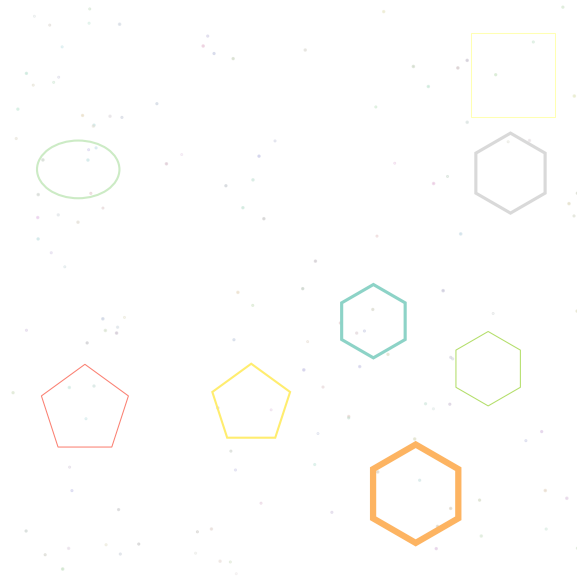[{"shape": "hexagon", "thickness": 1.5, "radius": 0.32, "center": [0.647, 0.443]}, {"shape": "square", "thickness": 0.5, "radius": 0.36, "center": [0.888, 0.869]}, {"shape": "pentagon", "thickness": 0.5, "radius": 0.4, "center": [0.147, 0.289]}, {"shape": "hexagon", "thickness": 3, "radius": 0.43, "center": [0.72, 0.144]}, {"shape": "hexagon", "thickness": 0.5, "radius": 0.32, "center": [0.845, 0.361]}, {"shape": "hexagon", "thickness": 1.5, "radius": 0.35, "center": [0.884, 0.699]}, {"shape": "oval", "thickness": 1, "radius": 0.36, "center": [0.135, 0.706]}, {"shape": "pentagon", "thickness": 1, "radius": 0.35, "center": [0.435, 0.298]}]